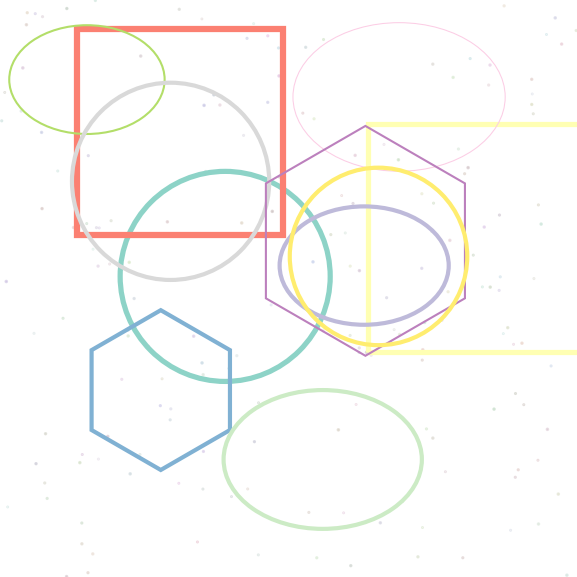[{"shape": "circle", "thickness": 2.5, "radius": 0.91, "center": [0.39, 0.521]}, {"shape": "square", "thickness": 2.5, "radius": 0.99, "center": [0.834, 0.587]}, {"shape": "oval", "thickness": 2, "radius": 0.73, "center": [0.631, 0.539]}, {"shape": "square", "thickness": 3, "radius": 0.89, "center": [0.312, 0.77]}, {"shape": "hexagon", "thickness": 2, "radius": 0.69, "center": [0.278, 0.324]}, {"shape": "oval", "thickness": 1, "radius": 0.67, "center": [0.151, 0.861]}, {"shape": "oval", "thickness": 0.5, "radius": 0.92, "center": [0.691, 0.831]}, {"shape": "circle", "thickness": 2, "radius": 0.85, "center": [0.295, 0.685]}, {"shape": "hexagon", "thickness": 1, "radius": 0.99, "center": [0.633, 0.582]}, {"shape": "oval", "thickness": 2, "radius": 0.86, "center": [0.559, 0.204]}, {"shape": "circle", "thickness": 2, "radius": 0.77, "center": [0.655, 0.555]}]